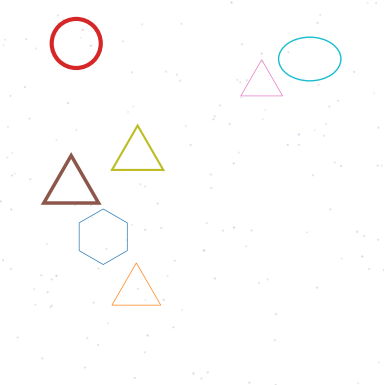[{"shape": "hexagon", "thickness": 0.5, "radius": 0.36, "center": [0.268, 0.385]}, {"shape": "triangle", "thickness": 0.5, "radius": 0.37, "center": [0.354, 0.244]}, {"shape": "circle", "thickness": 3, "radius": 0.32, "center": [0.198, 0.887]}, {"shape": "triangle", "thickness": 2.5, "radius": 0.41, "center": [0.185, 0.514]}, {"shape": "triangle", "thickness": 0.5, "radius": 0.31, "center": [0.68, 0.782]}, {"shape": "triangle", "thickness": 1.5, "radius": 0.38, "center": [0.357, 0.597]}, {"shape": "oval", "thickness": 1, "radius": 0.4, "center": [0.805, 0.847]}]